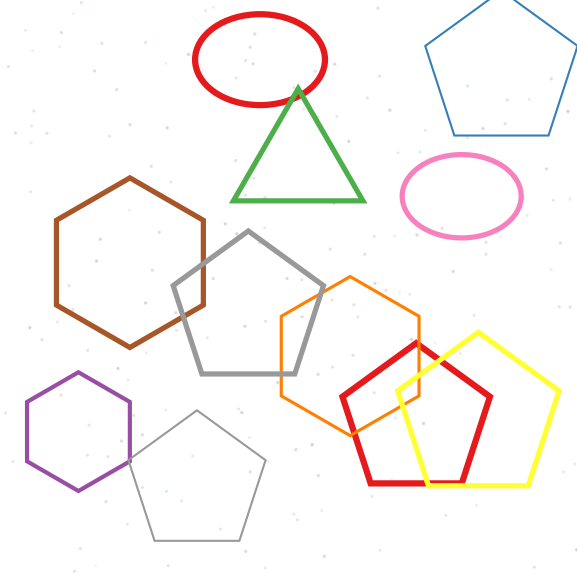[{"shape": "oval", "thickness": 3, "radius": 0.56, "center": [0.45, 0.896]}, {"shape": "pentagon", "thickness": 3, "radius": 0.67, "center": [0.721, 0.271]}, {"shape": "pentagon", "thickness": 1, "radius": 0.69, "center": [0.868, 0.877]}, {"shape": "triangle", "thickness": 2.5, "radius": 0.65, "center": [0.516, 0.716]}, {"shape": "hexagon", "thickness": 2, "radius": 0.51, "center": [0.136, 0.252]}, {"shape": "hexagon", "thickness": 1.5, "radius": 0.69, "center": [0.606, 0.383]}, {"shape": "pentagon", "thickness": 2.5, "radius": 0.73, "center": [0.828, 0.277]}, {"shape": "hexagon", "thickness": 2.5, "radius": 0.73, "center": [0.225, 0.544]}, {"shape": "oval", "thickness": 2.5, "radius": 0.52, "center": [0.799, 0.659]}, {"shape": "pentagon", "thickness": 2.5, "radius": 0.68, "center": [0.43, 0.462]}, {"shape": "pentagon", "thickness": 1, "radius": 0.62, "center": [0.341, 0.164]}]